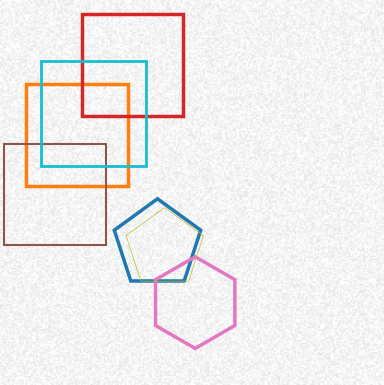[{"shape": "pentagon", "thickness": 2.5, "radius": 0.59, "center": [0.409, 0.366]}, {"shape": "square", "thickness": 2.5, "radius": 0.66, "center": [0.199, 0.649]}, {"shape": "square", "thickness": 2.5, "radius": 0.66, "center": [0.344, 0.831]}, {"shape": "square", "thickness": 1.5, "radius": 0.66, "center": [0.143, 0.494]}, {"shape": "hexagon", "thickness": 2.5, "radius": 0.6, "center": [0.507, 0.214]}, {"shape": "pentagon", "thickness": 0.5, "radius": 0.53, "center": [0.428, 0.355]}, {"shape": "square", "thickness": 2, "radius": 0.68, "center": [0.242, 0.706]}]